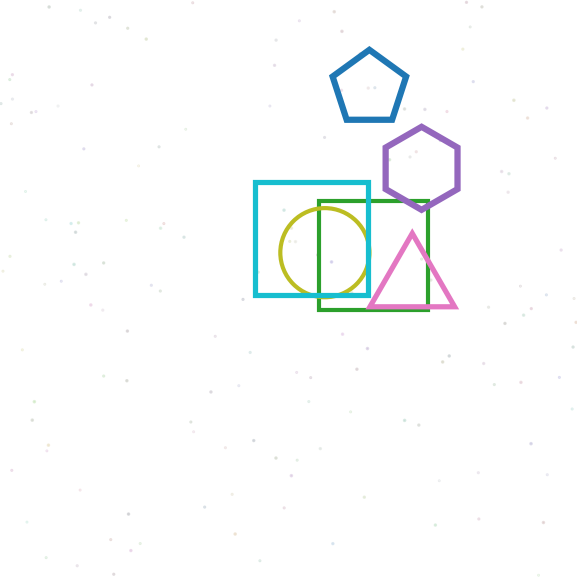[{"shape": "pentagon", "thickness": 3, "radius": 0.33, "center": [0.64, 0.846]}, {"shape": "square", "thickness": 2, "radius": 0.47, "center": [0.647, 0.557]}, {"shape": "hexagon", "thickness": 3, "radius": 0.36, "center": [0.73, 0.708]}, {"shape": "triangle", "thickness": 2.5, "radius": 0.42, "center": [0.714, 0.51]}, {"shape": "circle", "thickness": 2, "radius": 0.39, "center": [0.563, 0.562]}, {"shape": "square", "thickness": 2.5, "radius": 0.49, "center": [0.54, 0.586]}]